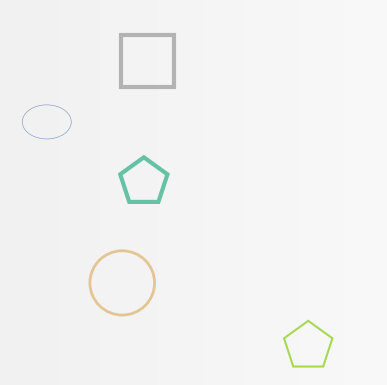[{"shape": "pentagon", "thickness": 3, "radius": 0.32, "center": [0.371, 0.527]}, {"shape": "oval", "thickness": 0.5, "radius": 0.32, "center": [0.121, 0.683]}, {"shape": "pentagon", "thickness": 1.5, "radius": 0.33, "center": [0.795, 0.101]}, {"shape": "circle", "thickness": 2, "radius": 0.42, "center": [0.316, 0.265]}, {"shape": "square", "thickness": 3, "radius": 0.34, "center": [0.381, 0.843]}]